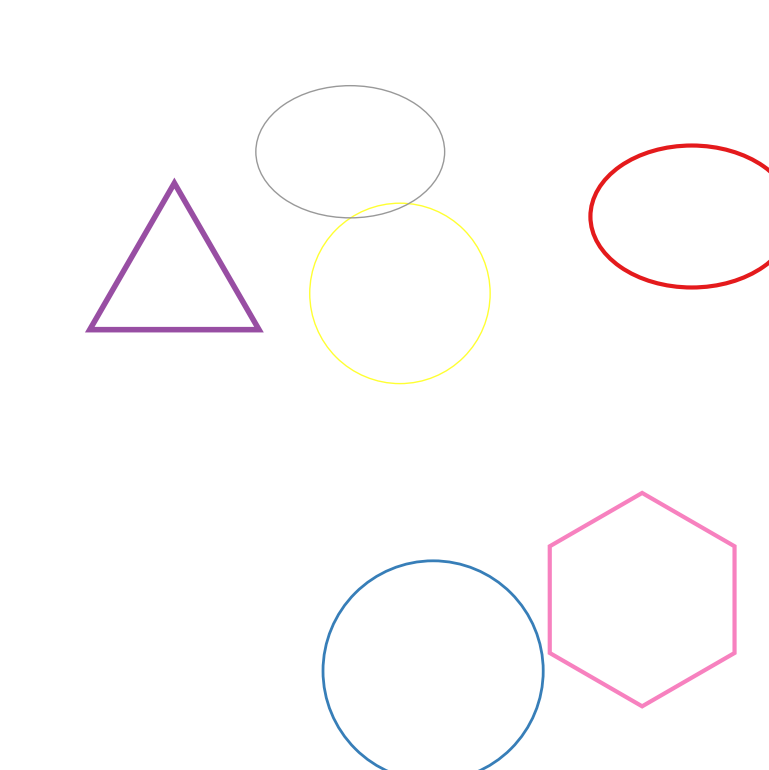[{"shape": "oval", "thickness": 1.5, "radius": 0.66, "center": [0.898, 0.719]}, {"shape": "circle", "thickness": 1, "radius": 0.71, "center": [0.562, 0.129]}, {"shape": "triangle", "thickness": 2, "radius": 0.63, "center": [0.226, 0.635]}, {"shape": "circle", "thickness": 0.5, "radius": 0.59, "center": [0.519, 0.619]}, {"shape": "hexagon", "thickness": 1.5, "radius": 0.69, "center": [0.834, 0.221]}, {"shape": "oval", "thickness": 0.5, "radius": 0.61, "center": [0.455, 0.803]}]